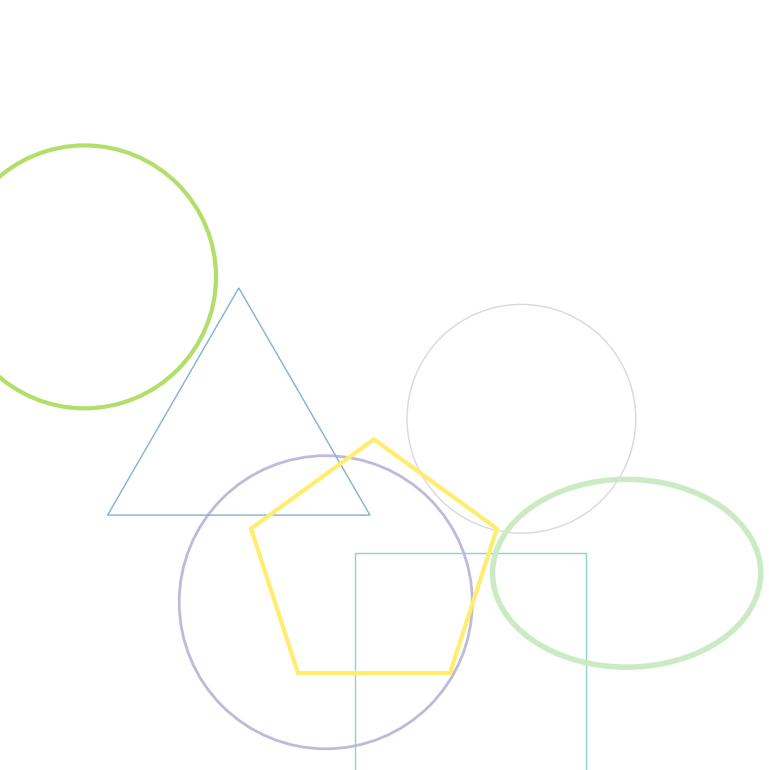[{"shape": "square", "thickness": 0.5, "radius": 0.75, "center": [0.611, 0.131]}, {"shape": "circle", "thickness": 1, "radius": 0.95, "center": [0.423, 0.218]}, {"shape": "triangle", "thickness": 0.5, "radius": 0.98, "center": [0.31, 0.429]}, {"shape": "circle", "thickness": 1.5, "radius": 0.85, "center": [0.11, 0.64]}, {"shape": "circle", "thickness": 0.5, "radius": 0.74, "center": [0.677, 0.456]}, {"shape": "oval", "thickness": 2, "radius": 0.87, "center": [0.814, 0.256]}, {"shape": "pentagon", "thickness": 1.5, "radius": 0.84, "center": [0.486, 0.262]}]